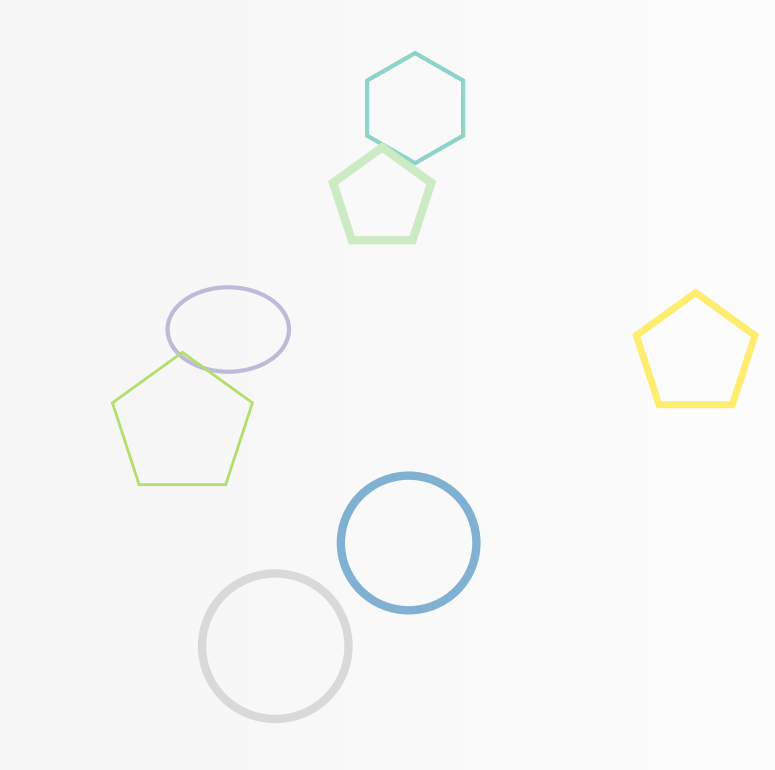[{"shape": "hexagon", "thickness": 1.5, "radius": 0.36, "center": [0.536, 0.86]}, {"shape": "oval", "thickness": 1.5, "radius": 0.39, "center": [0.295, 0.572]}, {"shape": "circle", "thickness": 3, "radius": 0.44, "center": [0.527, 0.295]}, {"shape": "pentagon", "thickness": 1, "radius": 0.47, "center": [0.235, 0.447]}, {"shape": "circle", "thickness": 3, "radius": 0.47, "center": [0.355, 0.161]}, {"shape": "pentagon", "thickness": 3, "radius": 0.33, "center": [0.493, 0.742]}, {"shape": "pentagon", "thickness": 2.5, "radius": 0.4, "center": [0.898, 0.539]}]